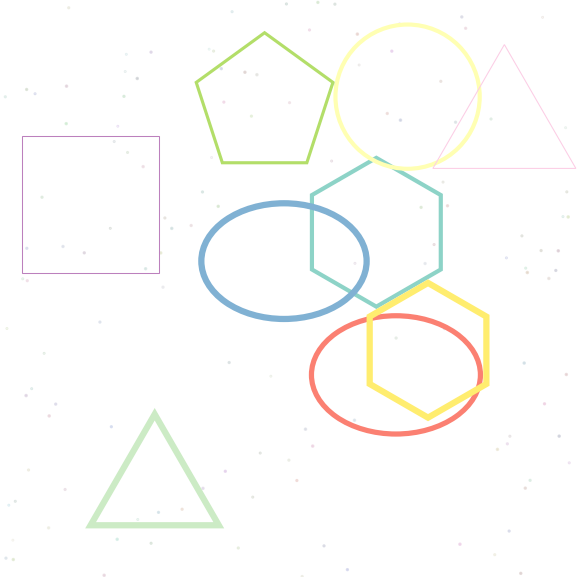[{"shape": "hexagon", "thickness": 2, "radius": 0.64, "center": [0.652, 0.597]}, {"shape": "circle", "thickness": 2, "radius": 0.62, "center": [0.706, 0.832]}, {"shape": "oval", "thickness": 2.5, "radius": 0.73, "center": [0.686, 0.35]}, {"shape": "oval", "thickness": 3, "radius": 0.72, "center": [0.492, 0.547]}, {"shape": "pentagon", "thickness": 1.5, "radius": 0.62, "center": [0.458, 0.818]}, {"shape": "triangle", "thickness": 0.5, "radius": 0.71, "center": [0.873, 0.779]}, {"shape": "square", "thickness": 0.5, "radius": 0.6, "center": [0.156, 0.645]}, {"shape": "triangle", "thickness": 3, "radius": 0.64, "center": [0.268, 0.154]}, {"shape": "hexagon", "thickness": 3, "radius": 0.58, "center": [0.741, 0.393]}]